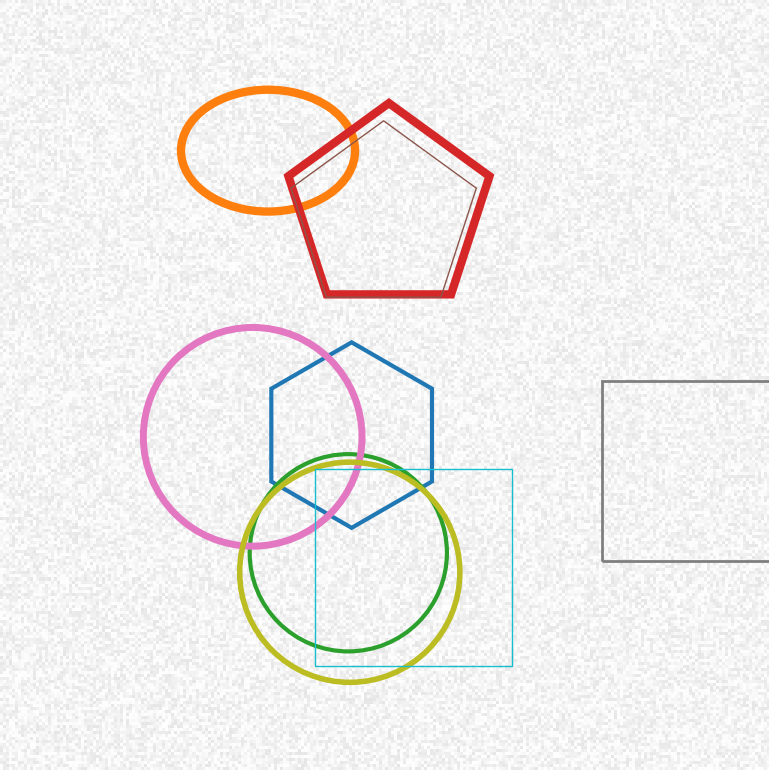[{"shape": "hexagon", "thickness": 1.5, "radius": 0.6, "center": [0.457, 0.435]}, {"shape": "oval", "thickness": 3, "radius": 0.57, "center": [0.348, 0.804]}, {"shape": "circle", "thickness": 1.5, "radius": 0.64, "center": [0.452, 0.282]}, {"shape": "pentagon", "thickness": 3, "radius": 0.69, "center": [0.505, 0.729]}, {"shape": "pentagon", "thickness": 0.5, "radius": 0.63, "center": [0.498, 0.717]}, {"shape": "circle", "thickness": 2.5, "radius": 0.71, "center": [0.328, 0.433]}, {"shape": "square", "thickness": 1, "radius": 0.59, "center": [0.899, 0.389]}, {"shape": "circle", "thickness": 2, "radius": 0.71, "center": [0.454, 0.257]}, {"shape": "square", "thickness": 0.5, "radius": 0.64, "center": [0.537, 0.263]}]